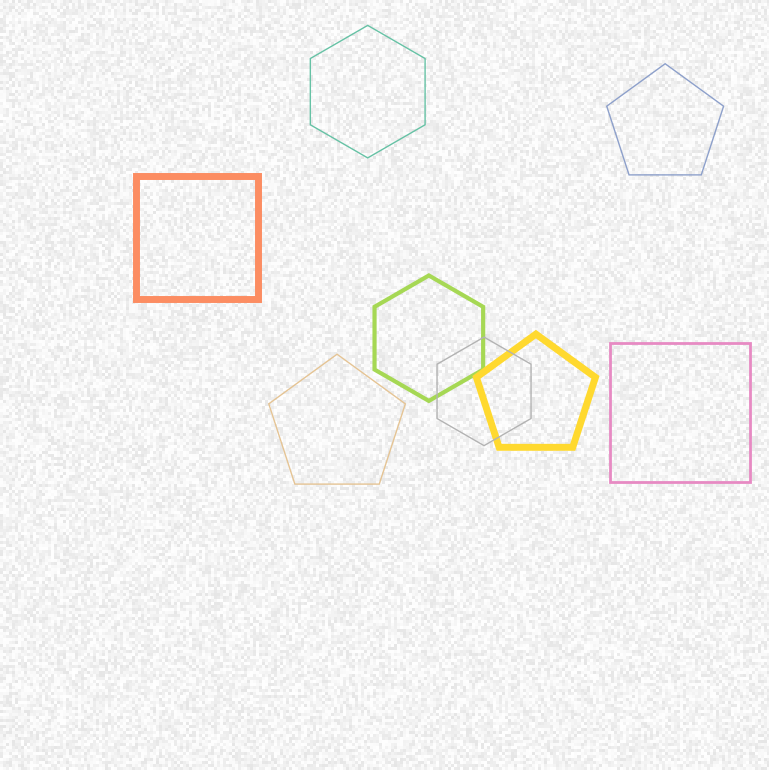[{"shape": "hexagon", "thickness": 0.5, "radius": 0.43, "center": [0.478, 0.881]}, {"shape": "square", "thickness": 2.5, "radius": 0.4, "center": [0.256, 0.692]}, {"shape": "pentagon", "thickness": 0.5, "radius": 0.4, "center": [0.864, 0.837]}, {"shape": "square", "thickness": 1, "radius": 0.45, "center": [0.883, 0.465]}, {"shape": "hexagon", "thickness": 1.5, "radius": 0.41, "center": [0.557, 0.561]}, {"shape": "pentagon", "thickness": 2.5, "radius": 0.41, "center": [0.696, 0.485]}, {"shape": "pentagon", "thickness": 0.5, "radius": 0.47, "center": [0.438, 0.447]}, {"shape": "hexagon", "thickness": 0.5, "radius": 0.35, "center": [0.629, 0.492]}]